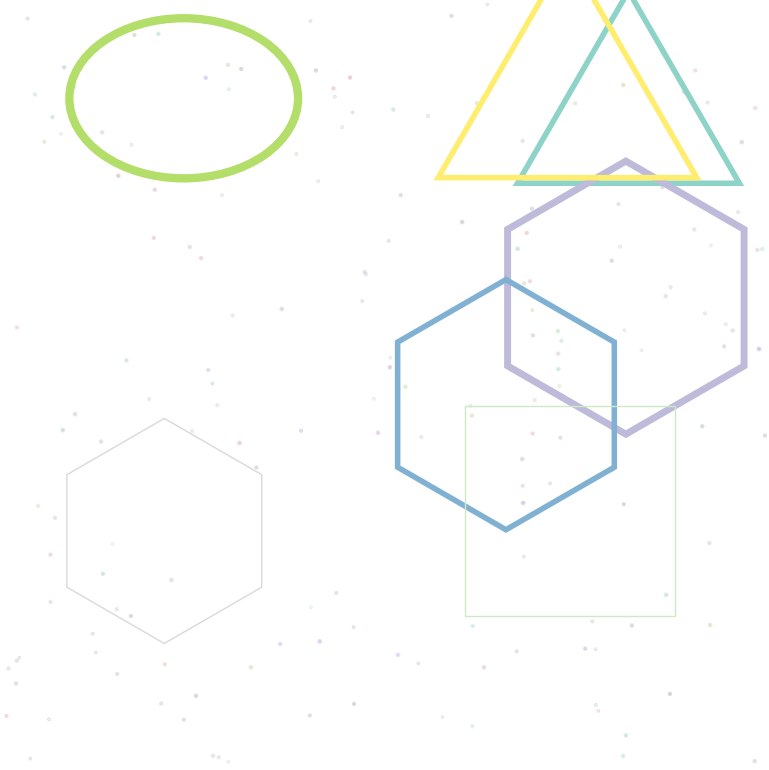[{"shape": "triangle", "thickness": 2, "radius": 0.83, "center": [0.816, 0.845]}, {"shape": "hexagon", "thickness": 2.5, "radius": 0.89, "center": [0.813, 0.613]}, {"shape": "hexagon", "thickness": 2, "radius": 0.81, "center": [0.657, 0.474]}, {"shape": "oval", "thickness": 3, "radius": 0.74, "center": [0.239, 0.872]}, {"shape": "hexagon", "thickness": 0.5, "radius": 0.73, "center": [0.213, 0.31]}, {"shape": "square", "thickness": 0.5, "radius": 0.68, "center": [0.74, 0.337]}, {"shape": "triangle", "thickness": 2, "radius": 0.97, "center": [0.737, 0.866]}]